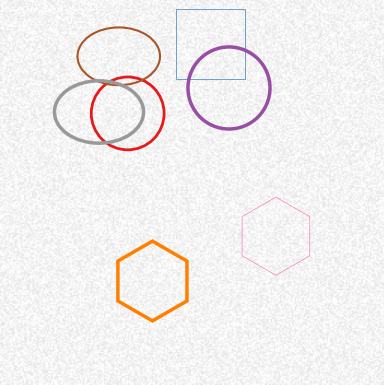[{"shape": "circle", "thickness": 2, "radius": 0.47, "center": [0.332, 0.705]}, {"shape": "square", "thickness": 0.5, "radius": 0.45, "center": [0.548, 0.886]}, {"shape": "circle", "thickness": 2.5, "radius": 0.53, "center": [0.595, 0.771]}, {"shape": "hexagon", "thickness": 2.5, "radius": 0.52, "center": [0.396, 0.27]}, {"shape": "oval", "thickness": 1.5, "radius": 0.54, "center": [0.308, 0.854]}, {"shape": "hexagon", "thickness": 0.5, "radius": 0.51, "center": [0.717, 0.387]}, {"shape": "oval", "thickness": 2.5, "radius": 0.58, "center": [0.257, 0.709]}]